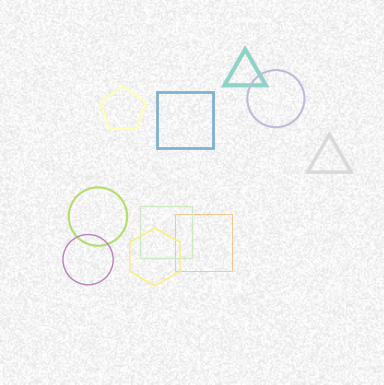[{"shape": "triangle", "thickness": 3, "radius": 0.31, "center": [0.637, 0.81]}, {"shape": "pentagon", "thickness": 1.5, "radius": 0.31, "center": [0.32, 0.715]}, {"shape": "circle", "thickness": 1.5, "radius": 0.37, "center": [0.717, 0.744]}, {"shape": "square", "thickness": 2, "radius": 0.36, "center": [0.48, 0.689]}, {"shape": "square", "thickness": 0.5, "radius": 0.37, "center": [0.529, 0.37]}, {"shape": "circle", "thickness": 1.5, "radius": 0.38, "center": [0.254, 0.438]}, {"shape": "triangle", "thickness": 2.5, "radius": 0.33, "center": [0.856, 0.586]}, {"shape": "circle", "thickness": 1, "radius": 0.33, "center": [0.229, 0.326]}, {"shape": "square", "thickness": 1, "radius": 0.34, "center": [0.431, 0.396]}, {"shape": "hexagon", "thickness": 1, "radius": 0.38, "center": [0.402, 0.333]}]